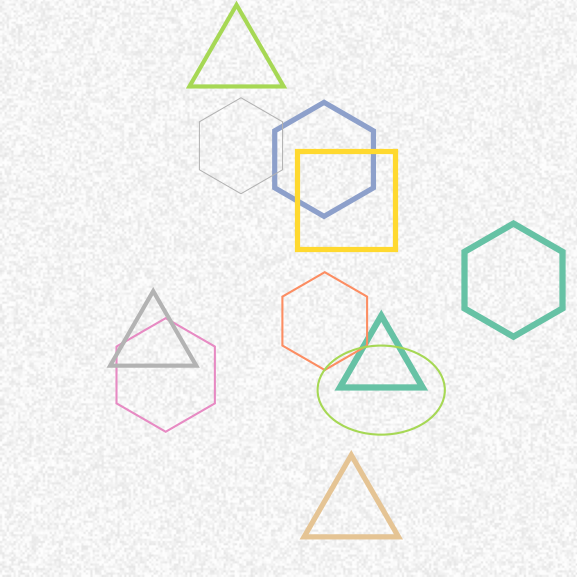[{"shape": "hexagon", "thickness": 3, "radius": 0.49, "center": [0.889, 0.514]}, {"shape": "triangle", "thickness": 3, "radius": 0.41, "center": [0.66, 0.37]}, {"shape": "hexagon", "thickness": 1, "radius": 0.42, "center": [0.562, 0.443]}, {"shape": "hexagon", "thickness": 2.5, "radius": 0.49, "center": [0.561, 0.723]}, {"shape": "hexagon", "thickness": 1, "radius": 0.49, "center": [0.287, 0.35]}, {"shape": "oval", "thickness": 1, "radius": 0.55, "center": [0.66, 0.324]}, {"shape": "triangle", "thickness": 2, "radius": 0.47, "center": [0.41, 0.897]}, {"shape": "square", "thickness": 2.5, "radius": 0.42, "center": [0.599, 0.653]}, {"shape": "triangle", "thickness": 2.5, "radius": 0.47, "center": [0.608, 0.117]}, {"shape": "triangle", "thickness": 2, "radius": 0.43, "center": [0.265, 0.409]}, {"shape": "hexagon", "thickness": 0.5, "radius": 0.42, "center": [0.417, 0.747]}]